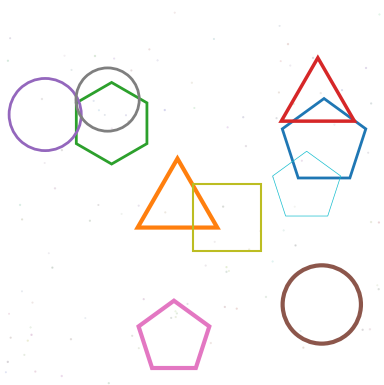[{"shape": "pentagon", "thickness": 2, "radius": 0.57, "center": [0.842, 0.63]}, {"shape": "triangle", "thickness": 3, "radius": 0.6, "center": [0.461, 0.469]}, {"shape": "hexagon", "thickness": 2, "radius": 0.53, "center": [0.29, 0.68]}, {"shape": "triangle", "thickness": 2.5, "radius": 0.55, "center": [0.826, 0.74]}, {"shape": "circle", "thickness": 2, "radius": 0.47, "center": [0.117, 0.702]}, {"shape": "circle", "thickness": 3, "radius": 0.51, "center": [0.836, 0.209]}, {"shape": "pentagon", "thickness": 3, "radius": 0.48, "center": [0.452, 0.122]}, {"shape": "circle", "thickness": 2, "radius": 0.41, "center": [0.279, 0.741]}, {"shape": "square", "thickness": 1.5, "radius": 0.44, "center": [0.589, 0.435]}, {"shape": "pentagon", "thickness": 0.5, "radius": 0.46, "center": [0.797, 0.514]}]